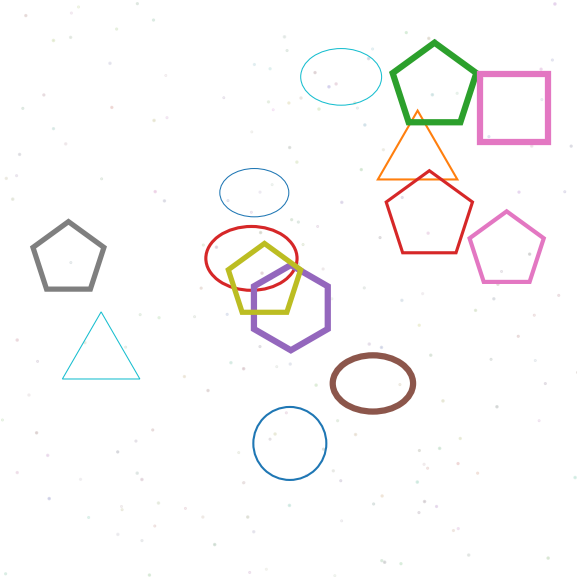[{"shape": "oval", "thickness": 0.5, "radius": 0.3, "center": [0.44, 0.666]}, {"shape": "circle", "thickness": 1, "radius": 0.32, "center": [0.502, 0.231]}, {"shape": "triangle", "thickness": 1, "radius": 0.4, "center": [0.723, 0.728]}, {"shape": "pentagon", "thickness": 3, "radius": 0.38, "center": [0.752, 0.849]}, {"shape": "pentagon", "thickness": 1.5, "radius": 0.39, "center": [0.743, 0.625]}, {"shape": "oval", "thickness": 1.5, "radius": 0.39, "center": [0.435, 0.552]}, {"shape": "hexagon", "thickness": 3, "radius": 0.37, "center": [0.504, 0.466]}, {"shape": "oval", "thickness": 3, "radius": 0.35, "center": [0.646, 0.335]}, {"shape": "square", "thickness": 3, "radius": 0.3, "center": [0.89, 0.812]}, {"shape": "pentagon", "thickness": 2, "radius": 0.34, "center": [0.877, 0.566]}, {"shape": "pentagon", "thickness": 2.5, "radius": 0.32, "center": [0.119, 0.551]}, {"shape": "pentagon", "thickness": 2.5, "radius": 0.33, "center": [0.458, 0.512]}, {"shape": "triangle", "thickness": 0.5, "radius": 0.39, "center": [0.175, 0.382]}, {"shape": "oval", "thickness": 0.5, "radius": 0.35, "center": [0.591, 0.866]}]